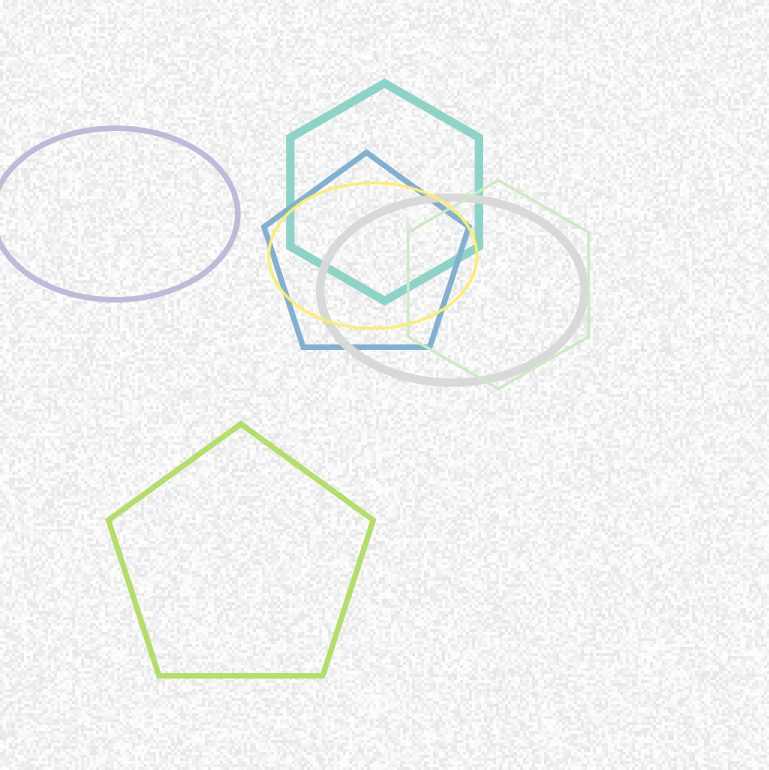[{"shape": "hexagon", "thickness": 3, "radius": 0.71, "center": [0.5, 0.751]}, {"shape": "oval", "thickness": 2, "radius": 0.8, "center": [0.15, 0.722]}, {"shape": "pentagon", "thickness": 2, "radius": 0.7, "center": [0.476, 0.662]}, {"shape": "pentagon", "thickness": 2, "radius": 0.9, "center": [0.313, 0.269]}, {"shape": "oval", "thickness": 3, "radius": 0.86, "center": [0.587, 0.623]}, {"shape": "hexagon", "thickness": 1, "radius": 0.68, "center": [0.647, 0.631]}, {"shape": "oval", "thickness": 1, "radius": 0.68, "center": [0.484, 0.668]}]